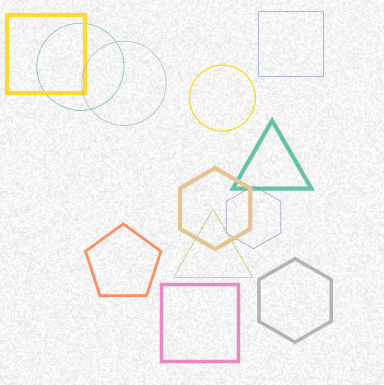[{"shape": "triangle", "thickness": 3, "radius": 0.59, "center": [0.707, 0.569]}, {"shape": "circle", "thickness": 0.5, "radius": 0.57, "center": [0.209, 0.826]}, {"shape": "pentagon", "thickness": 2, "radius": 0.51, "center": [0.32, 0.315]}, {"shape": "square", "thickness": 0.5, "radius": 0.42, "center": [0.754, 0.888]}, {"shape": "hexagon", "thickness": 0.5, "radius": 0.41, "center": [0.658, 0.436]}, {"shape": "square", "thickness": 2.5, "radius": 0.5, "center": [0.518, 0.162]}, {"shape": "triangle", "thickness": 0.5, "radius": 0.59, "center": [0.554, 0.339]}, {"shape": "square", "thickness": 3, "radius": 0.51, "center": [0.12, 0.859]}, {"shape": "circle", "thickness": 1, "radius": 0.43, "center": [0.578, 0.745]}, {"shape": "hexagon", "thickness": 3, "radius": 0.53, "center": [0.559, 0.458]}, {"shape": "circle", "thickness": 0.5, "radius": 0.55, "center": [0.322, 0.784]}, {"shape": "hexagon", "thickness": 2.5, "radius": 0.54, "center": [0.766, 0.22]}]